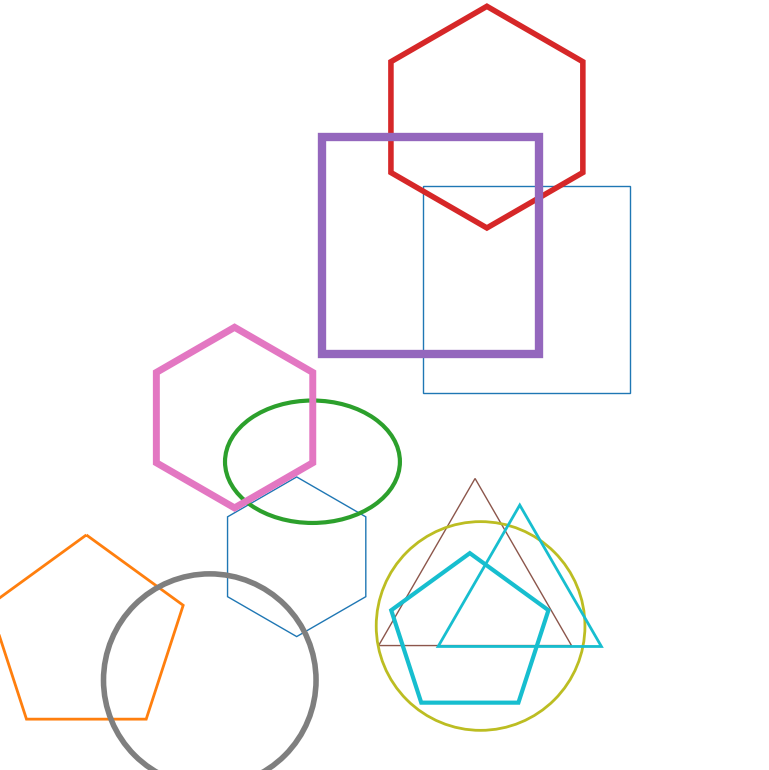[{"shape": "hexagon", "thickness": 0.5, "radius": 0.52, "center": [0.385, 0.277]}, {"shape": "square", "thickness": 0.5, "radius": 0.67, "center": [0.684, 0.624]}, {"shape": "pentagon", "thickness": 1, "radius": 0.66, "center": [0.112, 0.173]}, {"shape": "oval", "thickness": 1.5, "radius": 0.57, "center": [0.406, 0.4]}, {"shape": "hexagon", "thickness": 2, "radius": 0.72, "center": [0.632, 0.848]}, {"shape": "square", "thickness": 3, "radius": 0.71, "center": [0.559, 0.681]}, {"shape": "triangle", "thickness": 0.5, "radius": 0.72, "center": [0.617, 0.234]}, {"shape": "hexagon", "thickness": 2.5, "radius": 0.59, "center": [0.305, 0.458]}, {"shape": "circle", "thickness": 2, "radius": 0.69, "center": [0.272, 0.117]}, {"shape": "circle", "thickness": 1, "radius": 0.68, "center": [0.624, 0.187]}, {"shape": "pentagon", "thickness": 1.5, "radius": 0.54, "center": [0.61, 0.174]}, {"shape": "triangle", "thickness": 1, "radius": 0.61, "center": [0.675, 0.222]}]